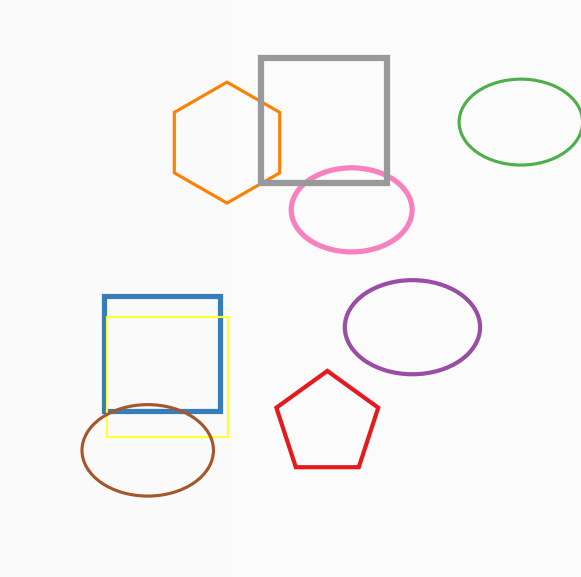[{"shape": "pentagon", "thickness": 2, "radius": 0.46, "center": [0.563, 0.265]}, {"shape": "square", "thickness": 2.5, "radius": 0.5, "center": [0.278, 0.387]}, {"shape": "oval", "thickness": 1.5, "radius": 0.53, "center": [0.896, 0.788]}, {"shape": "oval", "thickness": 2, "radius": 0.58, "center": [0.71, 0.433]}, {"shape": "hexagon", "thickness": 1.5, "radius": 0.52, "center": [0.391, 0.752]}, {"shape": "square", "thickness": 1, "radius": 0.52, "center": [0.288, 0.346]}, {"shape": "oval", "thickness": 1.5, "radius": 0.57, "center": [0.254, 0.219]}, {"shape": "oval", "thickness": 2.5, "radius": 0.52, "center": [0.605, 0.636]}, {"shape": "square", "thickness": 3, "radius": 0.54, "center": [0.557, 0.79]}]